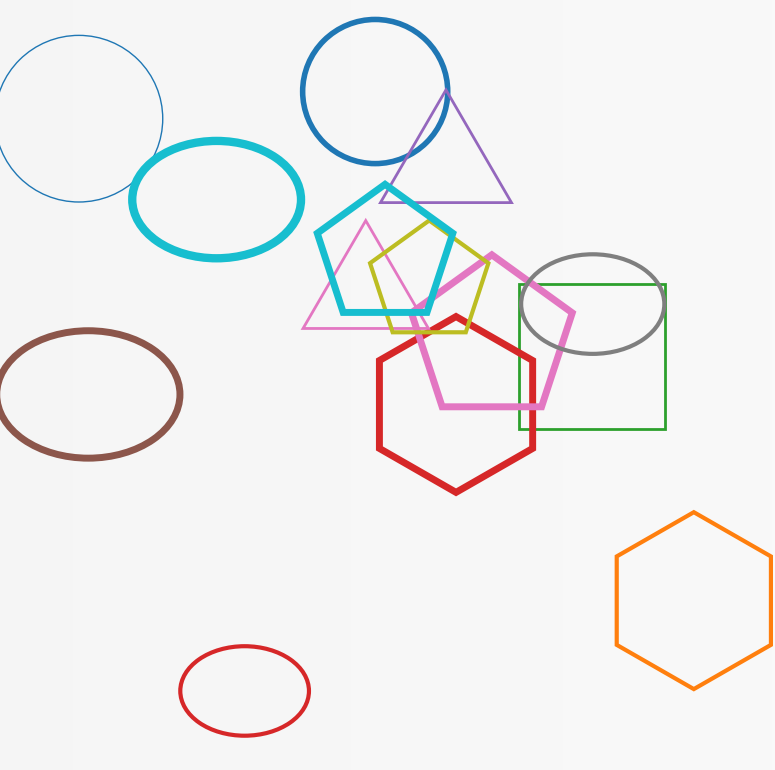[{"shape": "circle", "thickness": 0.5, "radius": 0.54, "center": [0.102, 0.846]}, {"shape": "circle", "thickness": 2, "radius": 0.47, "center": [0.484, 0.881]}, {"shape": "hexagon", "thickness": 1.5, "radius": 0.57, "center": [0.895, 0.22]}, {"shape": "square", "thickness": 1, "radius": 0.47, "center": [0.764, 0.536]}, {"shape": "hexagon", "thickness": 2.5, "radius": 0.57, "center": [0.588, 0.475]}, {"shape": "oval", "thickness": 1.5, "radius": 0.42, "center": [0.316, 0.103]}, {"shape": "triangle", "thickness": 1, "radius": 0.49, "center": [0.575, 0.786]}, {"shape": "oval", "thickness": 2.5, "radius": 0.59, "center": [0.114, 0.488]}, {"shape": "triangle", "thickness": 1, "radius": 0.47, "center": [0.472, 0.62]}, {"shape": "pentagon", "thickness": 2.5, "radius": 0.55, "center": [0.635, 0.56]}, {"shape": "oval", "thickness": 1.5, "radius": 0.46, "center": [0.765, 0.605]}, {"shape": "pentagon", "thickness": 1.5, "radius": 0.4, "center": [0.554, 0.633]}, {"shape": "oval", "thickness": 3, "radius": 0.54, "center": [0.28, 0.741]}, {"shape": "pentagon", "thickness": 2.5, "radius": 0.46, "center": [0.497, 0.669]}]